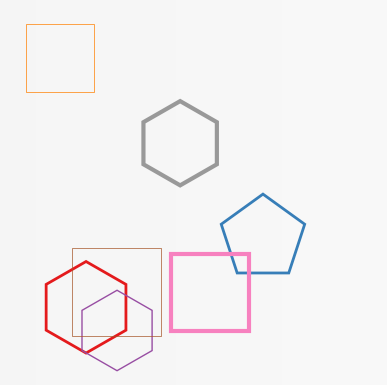[{"shape": "hexagon", "thickness": 2, "radius": 0.59, "center": [0.222, 0.202]}, {"shape": "pentagon", "thickness": 2, "radius": 0.57, "center": [0.679, 0.383]}, {"shape": "hexagon", "thickness": 1, "radius": 0.52, "center": [0.302, 0.142]}, {"shape": "square", "thickness": 0.5, "radius": 0.44, "center": [0.156, 0.849]}, {"shape": "square", "thickness": 0.5, "radius": 0.57, "center": [0.301, 0.241]}, {"shape": "square", "thickness": 3, "radius": 0.5, "center": [0.541, 0.24]}, {"shape": "hexagon", "thickness": 3, "radius": 0.55, "center": [0.465, 0.628]}]